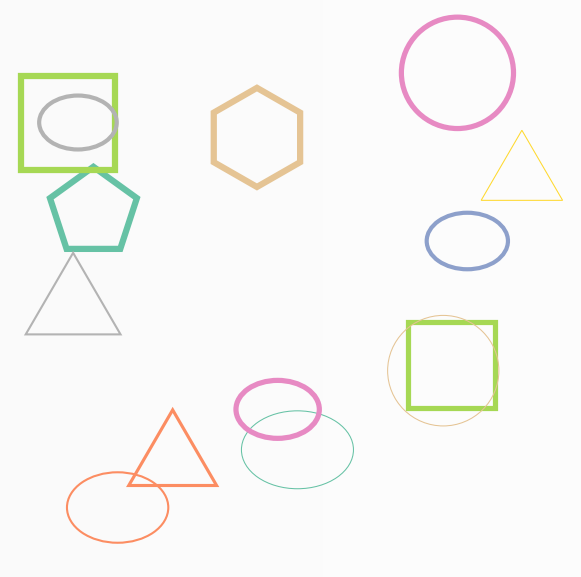[{"shape": "oval", "thickness": 0.5, "radius": 0.48, "center": [0.512, 0.22]}, {"shape": "pentagon", "thickness": 3, "radius": 0.39, "center": [0.161, 0.632]}, {"shape": "triangle", "thickness": 1.5, "radius": 0.44, "center": [0.297, 0.202]}, {"shape": "oval", "thickness": 1, "radius": 0.44, "center": [0.202, 0.12]}, {"shape": "oval", "thickness": 2, "radius": 0.35, "center": [0.804, 0.582]}, {"shape": "oval", "thickness": 2.5, "radius": 0.36, "center": [0.478, 0.29]}, {"shape": "circle", "thickness": 2.5, "radius": 0.48, "center": [0.787, 0.873]}, {"shape": "square", "thickness": 3, "radius": 0.41, "center": [0.117, 0.786]}, {"shape": "square", "thickness": 2.5, "radius": 0.37, "center": [0.776, 0.367]}, {"shape": "triangle", "thickness": 0.5, "radius": 0.4, "center": [0.898, 0.693]}, {"shape": "hexagon", "thickness": 3, "radius": 0.43, "center": [0.442, 0.761]}, {"shape": "circle", "thickness": 0.5, "radius": 0.48, "center": [0.763, 0.357]}, {"shape": "oval", "thickness": 2, "radius": 0.33, "center": [0.134, 0.787]}, {"shape": "triangle", "thickness": 1, "radius": 0.47, "center": [0.126, 0.467]}]